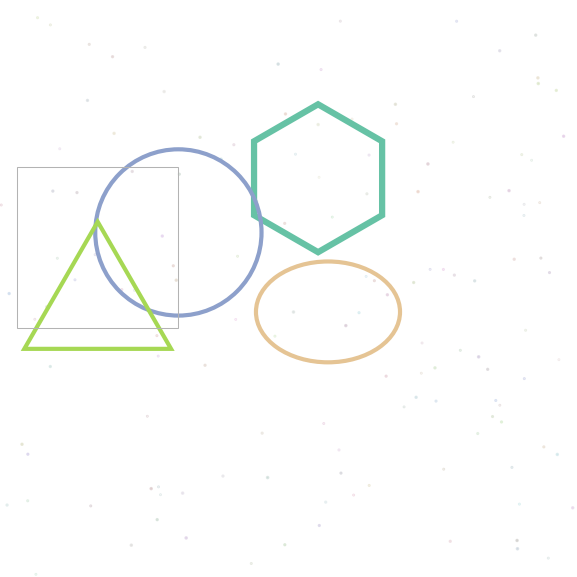[{"shape": "hexagon", "thickness": 3, "radius": 0.64, "center": [0.551, 0.69]}, {"shape": "circle", "thickness": 2, "radius": 0.72, "center": [0.309, 0.597]}, {"shape": "triangle", "thickness": 2, "radius": 0.73, "center": [0.169, 0.468]}, {"shape": "oval", "thickness": 2, "radius": 0.62, "center": [0.568, 0.459]}, {"shape": "square", "thickness": 0.5, "radius": 0.7, "center": [0.169, 0.571]}]